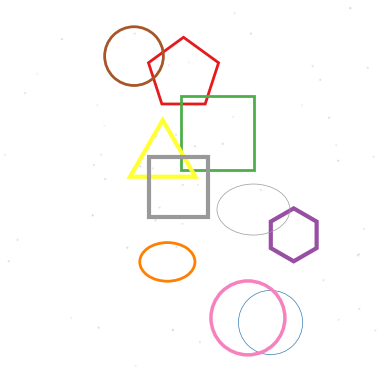[{"shape": "pentagon", "thickness": 2, "radius": 0.48, "center": [0.477, 0.807]}, {"shape": "circle", "thickness": 0.5, "radius": 0.42, "center": [0.703, 0.162]}, {"shape": "square", "thickness": 2, "radius": 0.48, "center": [0.565, 0.655]}, {"shape": "hexagon", "thickness": 3, "radius": 0.34, "center": [0.763, 0.39]}, {"shape": "oval", "thickness": 2, "radius": 0.36, "center": [0.435, 0.32]}, {"shape": "triangle", "thickness": 3, "radius": 0.49, "center": [0.423, 0.59]}, {"shape": "circle", "thickness": 2, "radius": 0.38, "center": [0.348, 0.854]}, {"shape": "circle", "thickness": 2.5, "radius": 0.48, "center": [0.644, 0.174]}, {"shape": "square", "thickness": 3, "radius": 0.39, "center": [0.463, 0.514]}, {"shape": "oval", "thickness": 0.5, "radius": 0.47, "center": [0.658, 0.456]}]